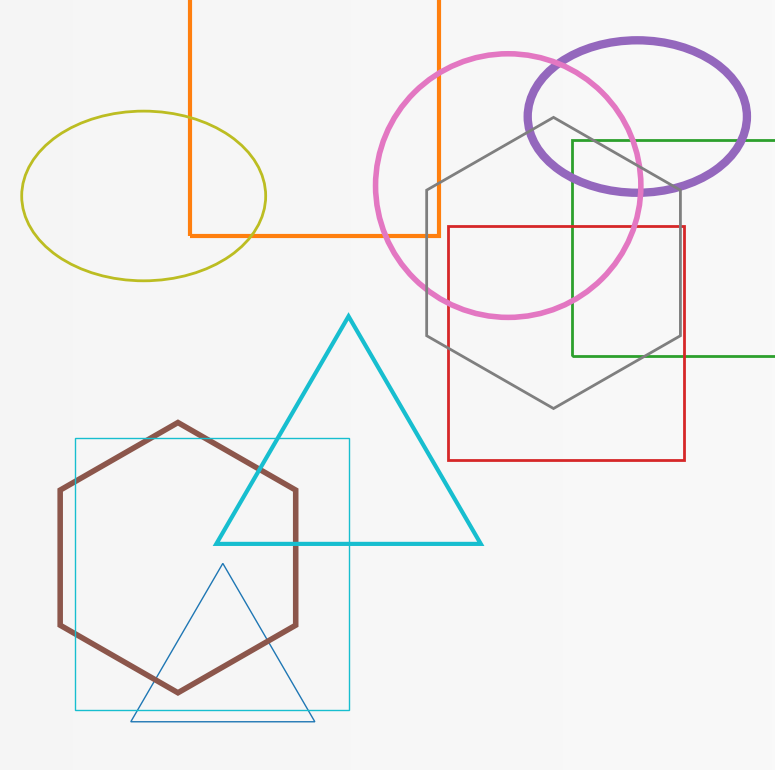[{"shape": "triangle", "thickness": 0.5, "radius": 0.69, "center": [0.288, 0.131]}, {"shape": "square", "thickness": 1.5, "radius": 0.8, "center": [0.406, 0.855]}, {"shape": "square", "thickness": 1, "radius": 0.7, "center": [0.878, 0.678]}, {"shape": "square", "thickness": 1, "radius": 0.76, "center": [0.731, 0.554]}, {"shape": "oval", "thickness": 3, "radius": 0.71, "center": [0.822, 0.849]}, {"shape": "hexagon", "thickness": 2, "radius": 0.88, "center": [0.23, 0.276]}, {"shape": "circle", "thickness": 2, "radius": 0.86, "center": [0.656, 0.759]}, {"shape": "hexagon", "thickness": 1, "radius": 0.95, "center": [0.714, 0.659]}, {"shape": "oval", "thickness": 1, "radius": 0.79, "center": [0.185, 0.746]}, {"shape": "triangle", "thickness": 1.5, "radius": 0.99, "center": [0.45, 0.392]}, {"shape": "square", "thickness": 0.5, "radius": 0.88, "center": [0.274, 0.254]}]